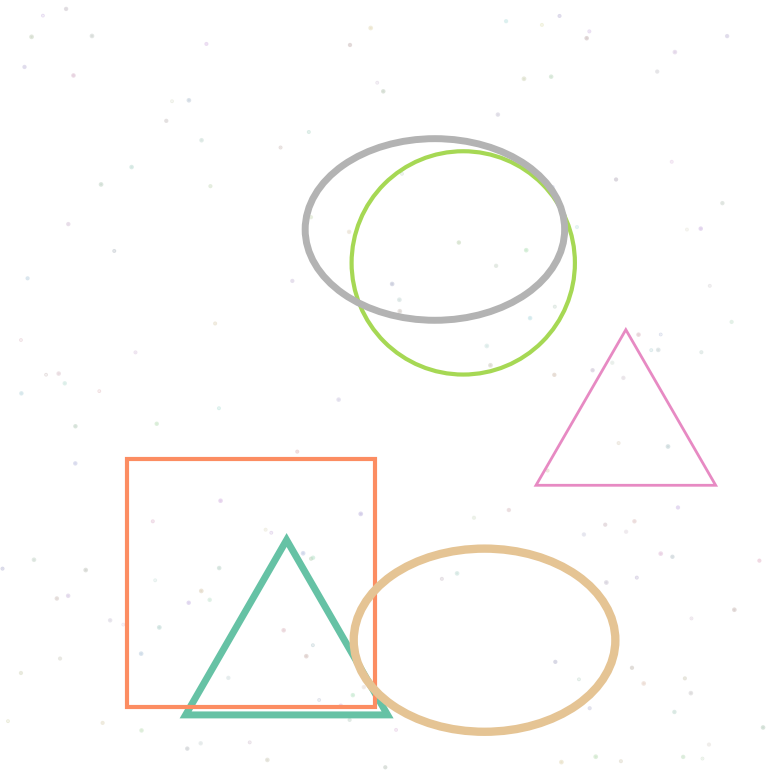[{"shape": "triangle", "thickness": 2.5, "radius": 0.76, "center": [0.372, 0.147]}, {"shape": "square", "thickness": 1.5, "radius": 0.81, "center": [0.326, 0.243]}, {"shape": "triangle", "thickness": 1, "radius": 0.67, "center": [0.813, 0.437]}, {"shape": "circle", "thickness": 1.5, "radius": 0.73, "center": [0.602, 0.659]}, {"shape": "oval", "thickness": 3, "radius": 0.85, "center": [0.629, 0.169]}, {"shape": "oval", "thickness": 2.5, "radius": 0.84, "center": [0.565, 0.702]}]